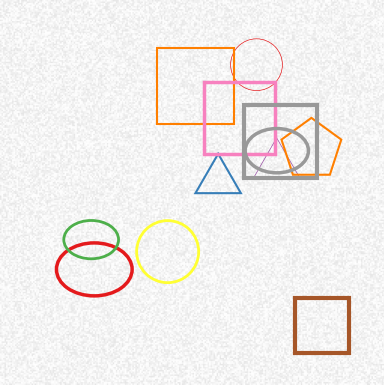[{"shape": "oval", "thickness": 2.5, "radius": 0.49, "center": [0.245, 0.3]}, {"shape": "circle", "thickness": 0.5, "radius": 0.34, "center": [0.666, 0.832]}, {"shape": "triangle", "thickness": 1.5, "radius": 0.34, "center": [0.567, 0.532]}, {"shape": "oval", "thickness": 2, "radius": 0.36, "center": [0.237, 0.378]}, {"shape": "triangle", "thickness": 0.5, "radius": 0.34, "center": [0.719, 0.574]}, {"shape": "pentagon", "thickness": 1.5, "radius": 0.41, "center": [0.809, 0.612]}, {"shape": "square", "thickness": 1.5, "radius": 0.5, "center": [0.509, 0.777]}, {"shape": "circle", "thickness": 2, "radius": 0.4, "center": [0.435, 0.346]}, {"shape": "square", "thickness": 3, "radius": 0.35, "center": [0.837, 0.154]}, {"shape": "square", "thickness": 2.5, "radius": 0.46, "center": [0.622, 0.694]}, {"shape": "square", "thickness": 3, "radius": 0.47, "center": [0.728, 0.633]}, {"shape": "oval", "thickness": 2.5, "radius": 0.41, "center": [0.719, 0.609]}]